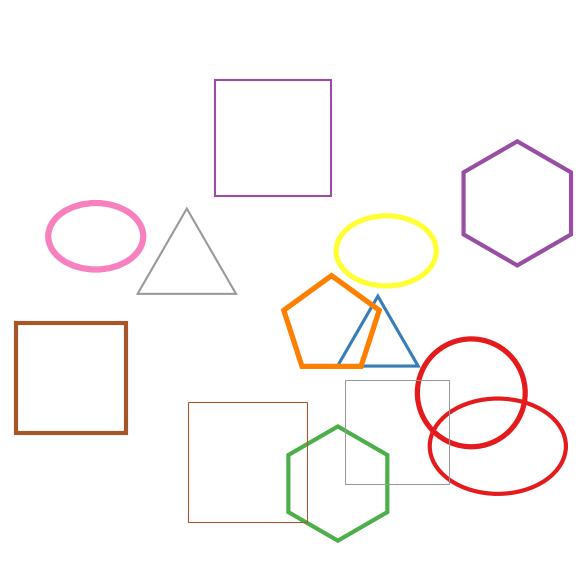[{"shape": "oval", "thickness": 2, "radius": 0.59, "center": [0.862, 0.226]}, {"shape": "circle", "thickness": 2.5, "radius": 0.47, "center": [0.816, 0.319]}, {"shape": "triangle", "thickness": 1.5, "radius": 0.4, "center": [0.654, 0.406]}, {"shape": "hexagon", "thickness": 2, "radius": 0.49, "center": [0.585, 0.162]}, {"shape": "square", "thickness": 1, "radius": 0.5, "center": [0.473, 0.761]}, {"shape": "hexagon", "thickness": 2, "radius": 0.54, "center": [0.896, 0.647]}, {"shape": "pentagon", "thickness": 2.5, "radius": 0.43, "center": [0.574, 0.435]}, {"shape": "oval", "thickness": 2.5, "radius": 0.43, "center": [0.669, 0.565]}, {"shape": "square", "thickness": 2, "radius": 0.48, "center": [0.123, 0.345]}, {"shape": "square", "thickness": 0.5, "radius": 0.52, "center": [0.429, 0.199]}, {"shape": "oval", "thickness": 3, "radius": 0.41, "center": [0.166, 0.59]}, {"shape": "square", "thickness": 0.5, "radius": 0.45, "center": [0.687, 0.251]}, {"shape": "triangle", "thickness": 1, "radius": 0.49, "center": [0.323, 0.54]}]